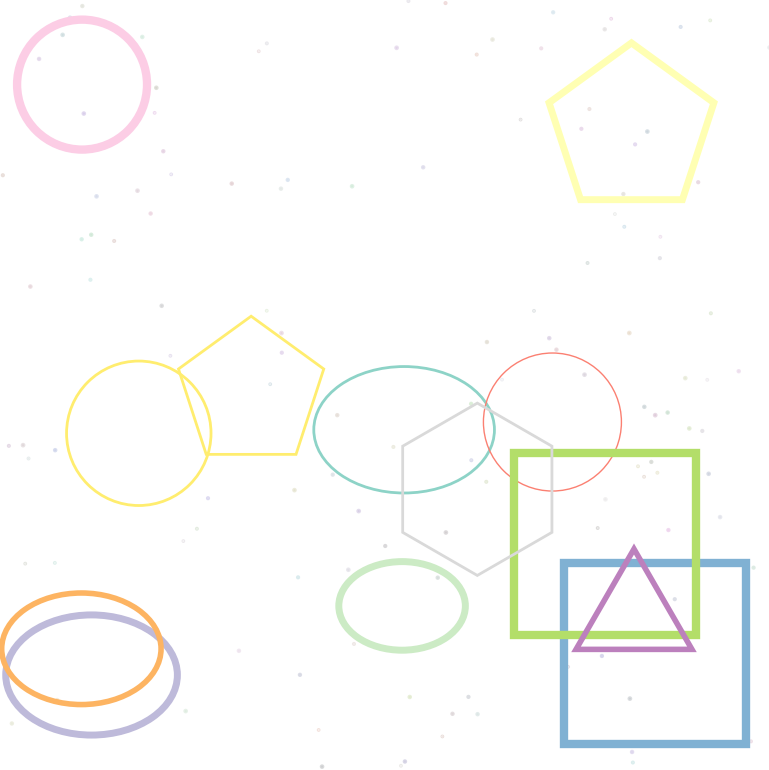[{"shape": "oval", "thickness": 1, "radius": 0.59, "center": [0.525, 0.442]}, {"shape": "pentagon", "thickness": 2.5, "radius": 0.56, "center": [0.82, 0.832]}, {"shape": "oval", "thickness": 2.5, "radius": 0.56, "center": [0.119, 0.123]}, {"shape": "circle", "thickness": 0.5, "radius": 0.45, "center": [0.717, 0.452]}, {"shape": "square", "thickness": 3, "radius": 0.59, "center": [0.851, 0.151]}, {"shape": "oval", "thickness": 2, "radius": 0.52, "center": [0.106, 0.157]}, {"shape": "square", "thickness": 3, "radius": 0.59, "center": [0.785, 0.293]}, {"shape": "circle", "thickness": 3, "radius": 0.42, "center": [0.107, 0.89]}, {"shape": "hexagon", "thickness": 1, "radius": 0.56, "center": [0.62, 0.365]}, {"shape": "triangle", "thickness": 2, "radius": 0.43, "center": [0.823, 0.2]}, {"shape": "oval", "thickness": 2.5, "radius": 0.41, "center": [0.522, 0.213]}, {"shape": "circle", "thickness": 1, "radius": 0.47, "center": [0.18, 0.437]}, {"shape": "pentagon", "thickness": 1, "radius": 0.5, "center": [0.326, 0.49]}]